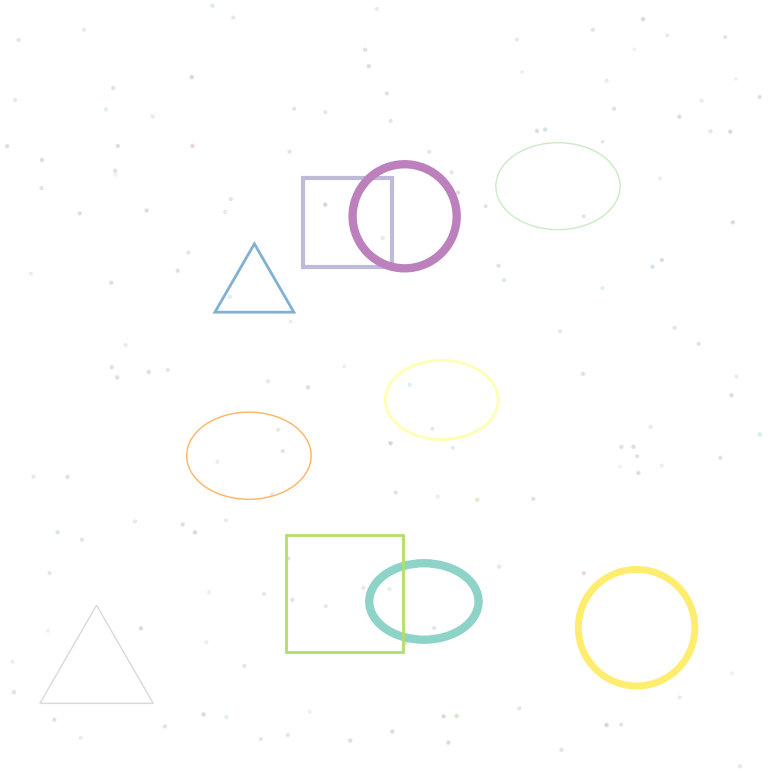[{"shape": "oval", "thickness": 3, "radius": 0.35, "center": [0.551, 0.219]}, {"shape": "oval", "thickness": 1, "radius": 0.37, "center": [0.574, 0.481]}, {"shape": "square", "thickness": 1.5, "radius": 0.29, "center": [0.451, 0.711]}, {"shape": "triangle", "thickness": 1, "radius": 0.3, "center": [0.33, 0.624]}, {"shape": "oval", "thickness": 0.5, "radius": 0.4, "center": [0.323, 0.408]}, {"shape": "square", "thickness": 1, "radius": 0.38, "center": [0.447, 0.229]}, {"shape": "triangle", "thickness": 0.5, "radius": 0.43, "center": [0.125, 0.129]}, {"shape": "circle", "thickness": 3, "radius": 0.34, "center": [0.526, 0.719]}, {"shape": "oval", "thickness": 0.5, "radius": 0.4, "center": [0.725, 0.758]}, {"shape": "circle", "thickness": 2.5, "radius": 0.38, "center": [0.827, 0.185]}]